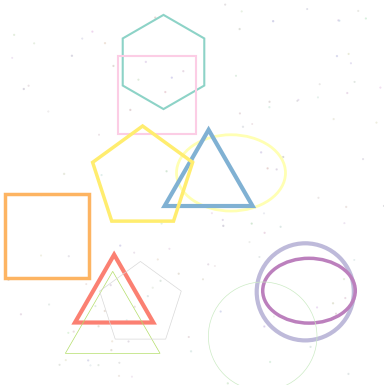[{"shape": "hexagon", "thickness": 1.5, "radius": 0.61, "center": [0.425, 0.839]}, {"shape": "oval", "thickness": 2, "radius": 0.71, "center": [0.6, 0.551]}, {"shape": "circle", "thickness": 3, "radius": 0.63, "center": [0.793, 0.242]}, {"shape": "triangle", "thickness": 3, "radius": 0.59, "center": [0.296, 0.221]}, {"shape": "triangle", "thickness": 3, "radius": 0.66, "center": [0.542, 0.531]}, {"shape": "square", "thickness": 2.5, "radius": 0.55, "center": [0.122, 0.387]}, {"shape": "triangle", "thickness": 0.5, "radius": 0.71, "center": [0.293, 0.153]}, {"shape": "square", "thickness": 1.5, "radius": 0.51, "center": [0.408, 0.753]}, {"shape": "pentagon", "thickness": 0.5, "radius": 0.56, "center": [0.365, 0.209]}, {"shape": "oval", "thickness": 2.5, "radius": 0.6, "center": [0.803, 0.245]}, {"shape": "circle", "thickness": 0.5, "radius": 0.71, "center": [0.682, 0.126]}, {"shape": "pentagon", "thickness": 2.5, "radius": 0.68, "center": [0.37, 0.536]}]